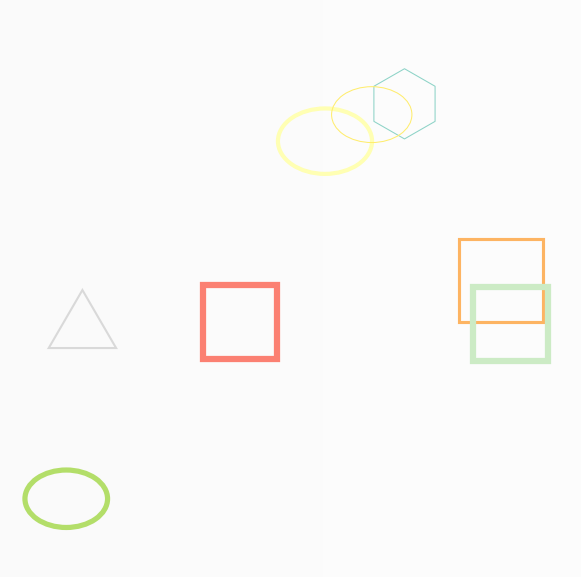[{"shape": "hexagon", "thickness": 0.5, "radius": 0.3, "center": [0.696, 0.819]}, {"shape": "oval", "thickness": 2, "radius": 0.4, "center": [0.559, 0.755]}, {"shape": "square", "thickness": 3, "radius": 0.32, "center": [0.413, 0.442]}, {"shape": "square", "thickness": 1.5, "radius": 0.36, "center": [0.863, 0.513]}, {"shape": "oval", "thickness": 2.5, "radius": 0.36, "center": [0.114, 0.135]}, {"shape": "triangle", "thickness": 1, "radius": 0.33, "center": [0.142, 0.43]}, {"shape": "square", "thickness": 3, "radius": 0.32, "center": [0.879, 0.438]}, {"shape": "oval", "thickness": 0.5, "radius": 0.35, "center": [0.64, 0.801]}]